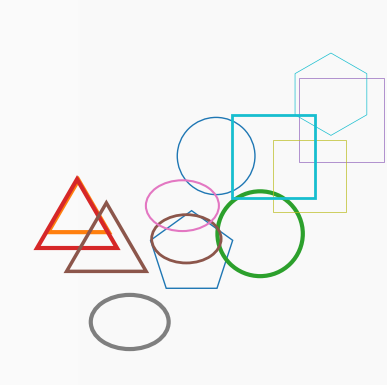[{"shape": "pentagon", "thickness": 1, "radius": 0.56, "center": [0.494, 0.341]}, {"shape": "circle", "thickness": 1, "radius": 0.5, "center": [0.558, 0.595]}, {"shape": "triangle", "thickness": 3, "radius": 0.45, "center": [0.203, 0.442]}, {"shape": "circle", "thickness": 3, "radius": 0.55, "center": [0.671, 0.393]}, {"shape": "triangle", "thickness": 3, "radius": 0.6, "center": [0.199, 0.415]}, {"shape": "square", "thickness": 0.5, "radius": 0.54, "center": [0.882, 0.688]}, {"shape": "oval", "thickness": 2, "radius": 0.45, "center": [0.481, 0.38]}, {"shape": "triangle", "thickness": 2.5, "radius": 0.59, "center": [0.275, 0.354]}, {"shape": "oval", "thickness": 1.5, "radius": 0.47, "center": [0.471, 0.466]}, {"shape": "oval", "thickness": 3, "radius": 0.5, "center": [0.335, 0.164]}, {"shape": "square", "thickness": 0.5, "radius": 0.47, "center": [0.798, 0.542]}, {"shape": "hexagon", "thickness": 0.5, "radius": 0.53, "center": [0.854, 0.755]}, {"shape": "square", "thickness": 2, "radius": 0.53, "center": [0.705, 0.593]}]